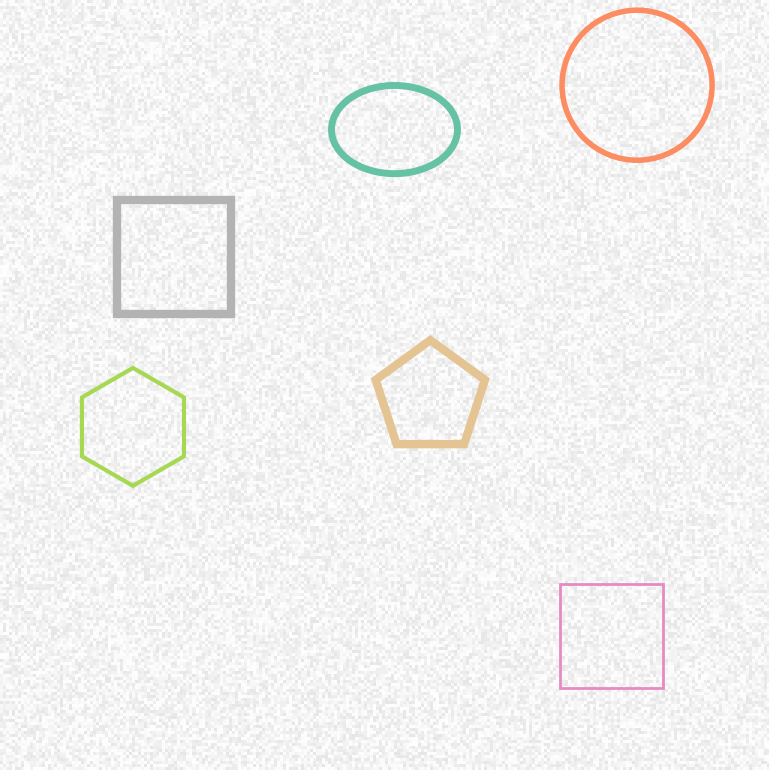[{"shape": "oval", "thickness": 2.5, "radius": 0.41, "center": [0.512, 0.832]}, {"shape": "circle", "thickness": 2, "radius": 0.49, "center": [0.827, 0.889]}, {"shape": "square", "thickness": 1, "radius": 0.34, "center": [0.794, 0.174]}, {"shape": "hexagon", "thickness": 1.5, "radius": 0.38, "center": [0.173, 0.446]}, {"shape": "pentagon", "thickness": 3, "radius": 0.37, "center": [0.559, 0.484]}, {"shape": "square", "thickness": 3, "radius": 0.37, "center": [0.226, 0.667]}]